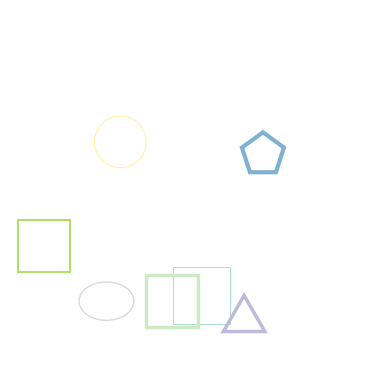[{"shape": "square", "thickness": 0.5, "radius": 0.37, "center": [0.522, 0.233]}, {"shape": "triangle", "thickness": 2.5, "radius": 0.31, "center": [0.634, 0.17]}, {"shape": "pentagon", "thickness": 3, "radius": 0.29, "center": [0.683, 0.599]}, {"shape": "square", "thickness": 1.5, "radius": 0.34, "center": [0.113, 0.361]}, {"shape": "oval", "thickness": 1, "radius": 0.36, "center": [0.276, 0.218]}, {"shape": "square", "thickness": 2.5, "radius": 0.34, "center": [0.448, 0.219]}, {"shape": "circle", "thickness": 0.5, "radius": 0.34, "center": [0.312, 0.631]}]